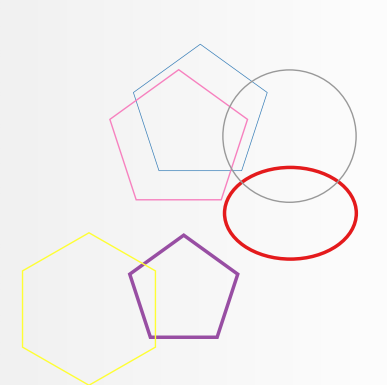[{"shape": "oval", "thickness": 2.5, "radius": 0.85, "center": [0.749, 0.446]}, {"shape": "pentagon", "thickness": 0.5, "radius": 0.91, "center": [0.517, 0.704]}, {"shape": "pentagon", "thickness": 2.5, "radius": 0.73, "center": [0.474, 0.243]}, {"shape": "hexagon", "thickness": 1, "radius": 0.99, "center": [0.23, 0.197]}, {"shape": "pentagon", "thickness": 1, "radius": 0.93, "center": [0.461, 0.632]}, {"shape": "circle", "thickness": 1, "radius": 0.86, "center": [0.747, 0.646]}]